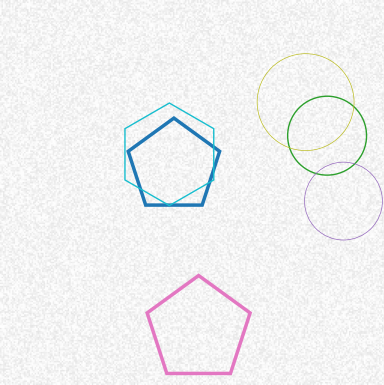[{"shape": "pentagon", "thickness": 2.5, "radius": 0.62, "center": [0.452, 0.568]}, {"shape": "circle", "thickness": 1, "radius": 0.51, "center": [0.85, 0.648]}, {"shape": "circle", "thickness": 0.5, "radius": 0.51, "center": [0.892, 0.478]}, {"shape": "pentagon", "thickness": 2.5, "radius": 0.7, "center": [0.516, 0.144]}, {"shape": "circle", "thickness": 0.5, "radius": 0.63, "center": [0.794, 0.735]}, {"shape": "hexagon", "thickness": 1, "radius": 0.67, "center": [0.44, 0.599]}]